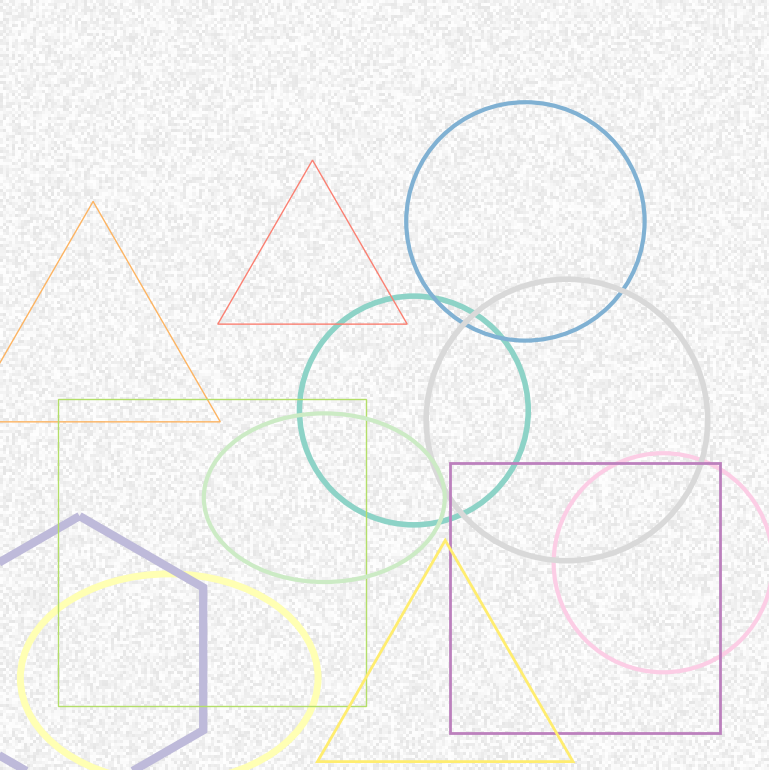[{"shape": "circle", "thickness": 2, "radius": 0.74, "center": [0.537, 0.467]}, {"shape": "oval", "thickness": 2.5, "radius": 0.97, "center": [0.22, 0.119]}, {"shape": "hexagon", "thickness": 3, "radius": 0.93, "center": [0.103, 0.144]}, {"shape": "triangle", "thickness": 0.5, "radius": 0.71, "center": [0.406, 0.65]}, {"shape": "circle", "thickness": 1.5, "radius": 0.77, "center": [0.682, 0.712]}, {"shape": "triangle", "thickness": 0.5, "radius": 0.95, "center": [0.121, 0.548]}, {"shape": "square", "thickness": 0.5, "radius": 1.0, "center": [0.275, 0.283]}, {"shape": "circle", "thickness": 1.5, "radius": 0.71, "center": [0.861, 0.269]}, {"shape": "circle", "thickness": 2, "radius": 0.91, "center": [0.736, 0.455]}, {"shape": "square", "thickness": 1, "radius": 0.88, "center": [0.76, 0.223]}, {"shape": "oval", "thickness": 1.5, "radius": 0.78, "center": [0.421, 0.354]}, {"shape": "triangle", "thickness": 1, "radius": 0.96, "center": [0.578, 0.107]}]